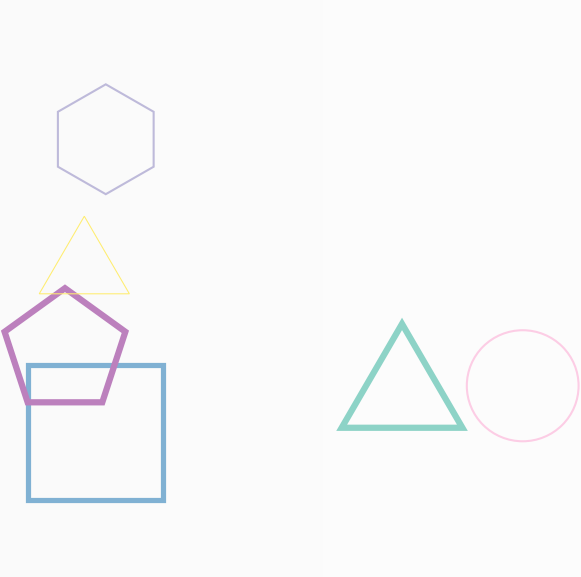[{"shape": "triangle", "thickness": 3, "radius": 0.6, "center": [0.692, 0.318]}, {"shape": "hexagon", "thickness": 1, "radius": 0.48, "center": [0.182, 0.758]}, {"shape": "square", "thickness": 2.5, "radius": 0.58, "center": [0.164, 0.251]}, {"shape": "circle", "thickness": 1, "radius": 0.48, "center": [0.899, 0.331]}, {"shape": "pentagon", "thickness": 3, "radius": 0.55, "center": [0.112, 0.391]}, {"shape": "triangle", "thickness": 0.5, "radius": 0.45, "center": [0.145, 0.535]}]